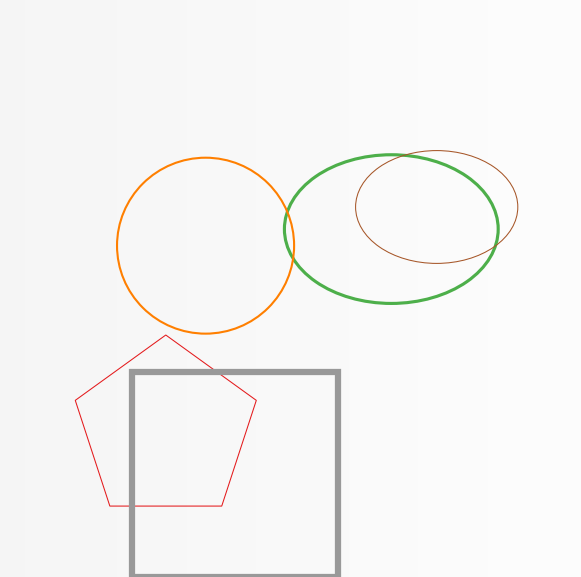[{"shape": "pentagon", "thickness": 0.5, "radius": 0.82, "center": [0.285, 0.255]}, {"shape": "oval", "thickness": 1.5, "radius": 0.92, "center": [0.673, 0.602]}, {"shape": "circle", "thickness": 1, "radius": 0.76, "center": [0.354, 0.574]}, {"shape": "oval", "thickness": 0.5, "radius": 0.7, "center": [0.751, 0.641]}, {"shape": "square", "thickness": 3, "radius": 0.88, "center": [0.404, 0.178]}]